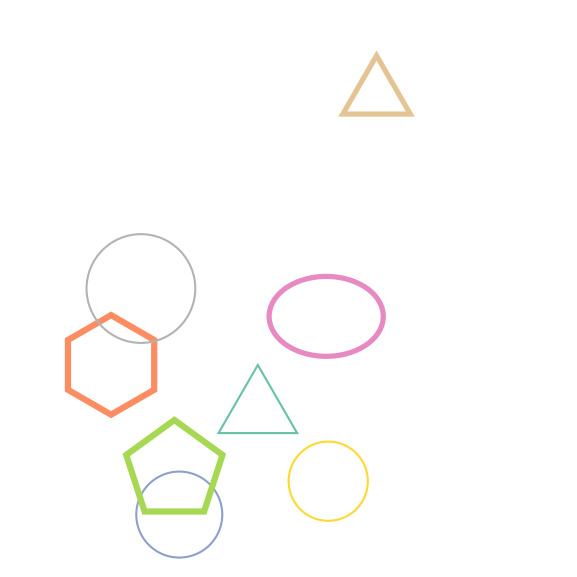[{"shape": "triangle", "thickness": 1, "radius": 0.39, "center": [0.446, 0.288]}, {"shape": "hexagon", "thickness": 3, "radius": 0.43, "center": [0.192, 0.367]}, {"shape": "circle", "thickness": 1, "radius": 0.37, "center": [0.31, 0.108]}, {"shape": "oval", "thickness": 2.5, "radius": 0.49, "center": [0.565, 0.451]}, {"shape": "pentagon", "thickness": 3, "radius": 0.44, "center": [0.302, 0.184]}, {"shape": "circle", "thickness": 1, "radius": 0.34, "center": [0.568, 0.166]}, {"shape": "triangle", "thickness": 2.5, "radius": 0.34, "center": [0.652, 0.835]}, {"shape": "circle", "thickness": 1, "radius": 0.47, "center": [0.244, 0.5]}]